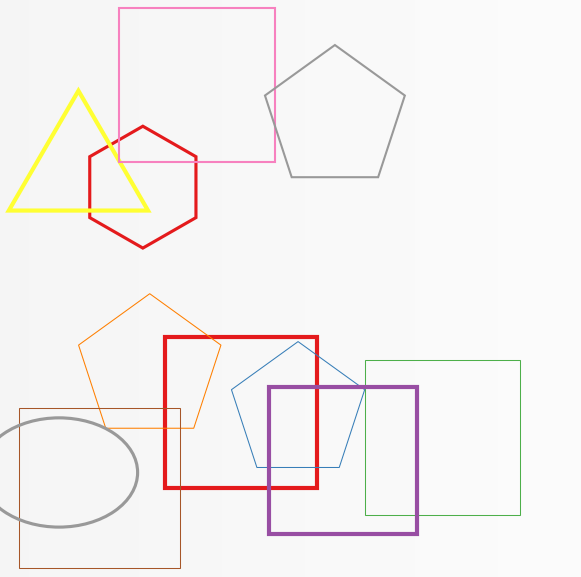[{"shape": "square", "thickness": 2, "radius": 0.65, "center": [0.415, 0.285]}, {"shape": "hexagon", "thickness": 1.5, "radius": 0.53, "center": [0.246, 0.675]}, {"shape": "pentagon", "thickness": 0.5, "radius": 0.6, "center": [0.513, 0.287]}, {"shape": "square", "thickness": 0.5, "radius": 0.67, "center": [0.761, 0.241]}, {"shape": "square", "thickness": 2, "radius": 0.64, "center": [0.59, 0.202]}, {"shape": "pentagon", "thickness": 0.5, "radius": 0.64, "center": [0.258, 0.362]}, {"shape": "triangle", "thickness": 2, "radius": 0.69, "center": [0.135, 0.704]}, {"shape": "square", "thickness": 0.5, "radius": 0.7, "center": [0.171, 0.154]}, {"shape": "square", "thickness": 1, "radius": 0.67, "center": [0.338, 0.852]}, {"shape": "oval", "thickness": 1.5, "radius": 0.68, "center": [0.102, 0.181]}, {"shape": "pentagon", "thickness": 1, "radius": 0.63, "center": [0.576, 0.795]}]